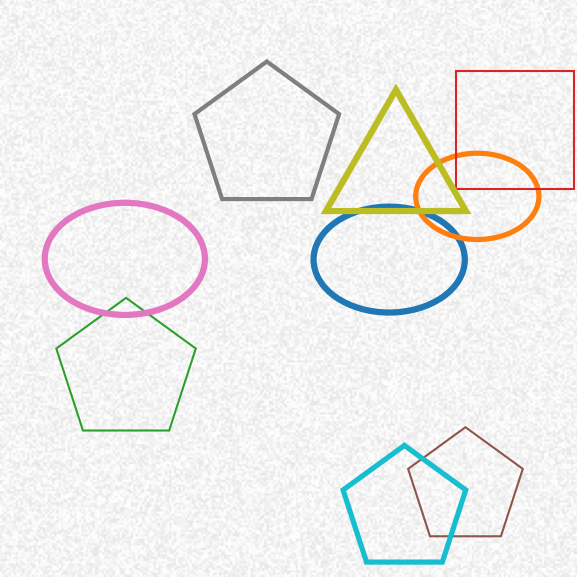[{"shape": "oval", "thickness": 3, "radius": 0.65, "center": [0.674, 0.55]}, {"shape": "oval", "thickness": 2.5, "radius": 0.53, "center": [0.827, 0.659]}, {"shape": "pentagon", "thickness": 1, "radius": 0.63, "center": [0.218, 0.356]}, {"shape": "square", "thickness": 1, "radius": 0.51, "center": [0.891, 0.774]}, {"shape": "pentagon", "thickness": 1, "radius": 0.52, "center": [0.806, 0.155]}, {"shape": "oval", "thickness": 3, "radius": 0.69, "center": [0.216, 0.551]}, {"shape": "pentagon", "thickness": 2, "radius": 0.66, "center": [0.462, 0.761]}, {"shape": "triangle", "thickness": 3, "radius": 0.7, "center": [0.686, 0.704]}, {"shape": "pentagon", "thickness": 2.5, "radius": 0.56, "center": [0.7, 0.116]}]